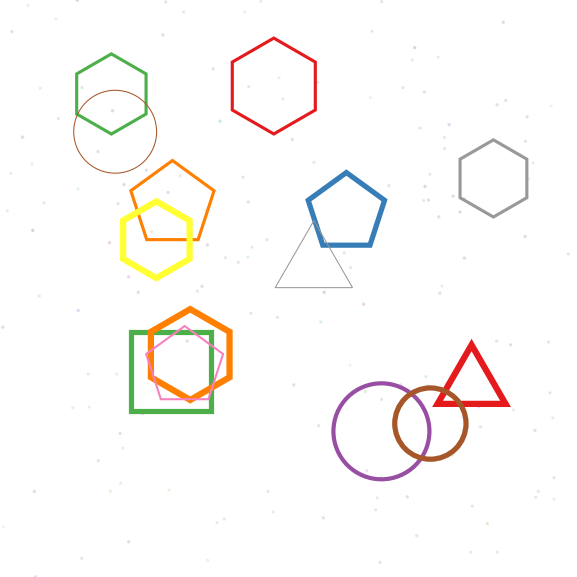[{"shape": "triangle", "thickness": 3, "radius": 0.34, "center": [0.817, 0.334]}, {"shape": "hexagon", "thickness": 1.5, "radius": 0.42, "center": [0.474, 0.85]}, {"shape": "pentagon", "thickness": 2.5, "radius": 0.35, "center": [0.6, 0.631]}, {"shape": "hexagon", "thickness": 1.5, "radius": 0.35, "center": [0.193, 0.836]}, {"shape": "square", "thickness": 2.5, "radius": 0.34, "center": [0.296, 0.356]}, {"shape": "circle", "thickness": 2, "radius": 0.42, "center": [0.66, 0.252]}, {"shape": "pentagon", "thickness": 1.5, "radius": 0.38, "center": [0.299, 0.645]}, {"shape": "hexagon", "thickness": 3, "radius": 0.39, "center": [0.329, 0.385]}, {"shape": "hexagon", "thickness": 3, "radius": 0.33, "center": [0.271, 0.584]}, {"shape": "circle", "thickness": 2.5, "radius": 0.31, "center": [0.745, 0.266]}, {"shape": "circle", "thickness": 0.5, "radius": 0.36, "center": [0.199, 0.771]}, {"shape": "pentagon", "thickness": 1, "radius": 0.35, "center": [0.32, 0.365]}, {"shape": "hexagon", "thickness": 1.5, "radius": 0.33, "center": [0.854, 0.69]}, {"shape": "triangle", "thickness": 0.5, "radius": 0.39, "center": [0.544, 0.54]}]